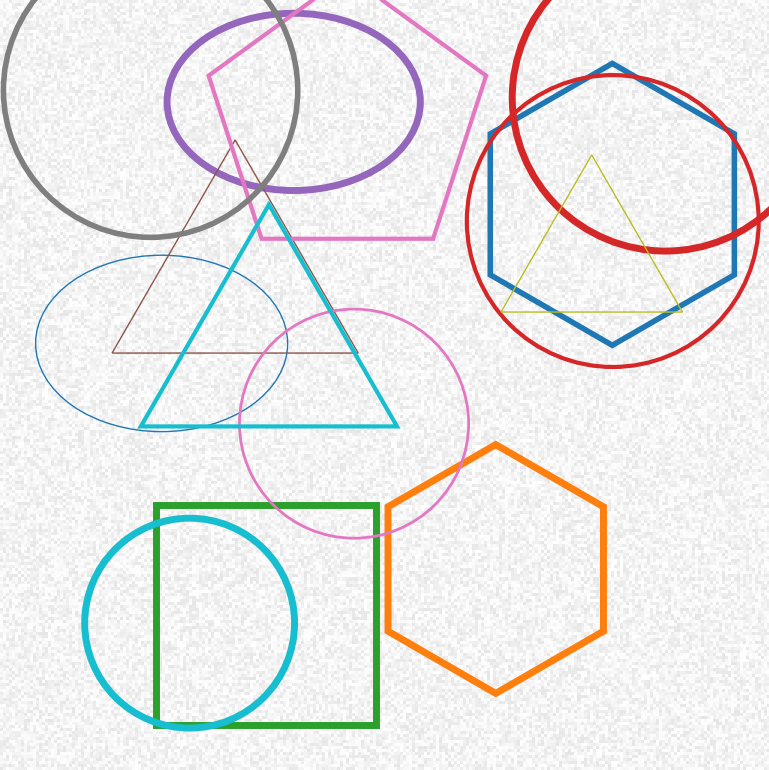[{"shape": "hexagon", "thickness": 2, "radius": 0.92, "center": [0.795, 0.735]}, {"shape": "oval", "thickness": 0.5, "radius": 0.82, "center": [0.21, 0.554]}, {"shape": "hexagon", "thickness": 2.5, "radius": 0.81, "center": [0.644, 0.261]}, {"shape": "square", "thickness": 2.5, "radius": 0.72, "center": [0.346, 0.201]}, {"shape": "circle", "thickness": 1.5, "radius": 0.95, "center": [0.796, 0.713]}, {"shape": "circle", "thickness": 2.5, "radius": 1.0, "center": [0.864, 0.873]}, {"shape": "oval", "thickness": 2.5, "radius": 0.82, "center": [0.381, 0.868]}, {"shape": "triangle", "thickness": 0.5, "radius": 0.92, "center": [0.305, 0.634]}, {"shape": "pentagon", "thickness": 1.5, "radius": 0.95, "center": [0.451, 0.843]}, {"shape": "circle", "thickness": 1, "radius": 0.74, "center": [0.46, 0.45]}, {"shape": "circle", "thickness": 2, "radius": 0.96, "center": [0.196, 0.883]}, {"shape": "triangle", "thickness": 0.5, "radius": 0.68, "center": [0.768, 0.663]}, {"shape": "circle", "thickness": 2.5, "radius": 0.68, "center": [0.246, 0.191]}, {"shape": "triangle", "thickness": 1.5, "radius": 0.96, "center": [0.349, 0.542]}]